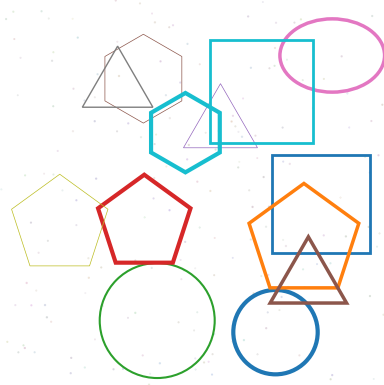[{"shape": "square", "thickness": 2, "radius": 0.64, "center": [0.834, 0.469]}, {"shape": "circle", "thickness": 3, "radius": 0.55, "center": [0.716, 0.137]}, {"shape": "pentagon", "thickness": 2.5, "radius": 0.75, "center": [0.789, 0.374]}, {"shape": "circle", "thickness": 1.5, "radius": 0.75, "center": [0.408, 0.167]}, {"shape": "pentagon", "thickness": 3, "radius": 0.63, "center": [0.375, 0.42]}, {"shape": "triangle", "thickness": 0.5, "radius": 0.56, "center": [0.573, 0.672]}, {"shape": "triangle", "thickness": 2.5, "radius": 0.57, "center": [0.801, 0.27]}, {"shape": "hexagon", "thickness": 0.5, "radius": 0.58, "center": [0.372, 0.796]}, {"shape": "oval", "thickness": 2.5, "radius": 0.68, "center": [0.863, 0.856]}, {"shape": "triangle", "thickness": 1, "radius": 0.53, "center": [0.306, 0.774]}, {"shape": "pentagon", "thickness": 0.5, "radius": 0.66, "center": [0.155, 0.416]}, {"shape": "hexagon", "thickness": 3, "radius": 0.52, "center": [0.482, 0.655]}, {"shape": "square", "thickness": 2, "radius": 0.67, "center": [0.68, 0.762]}]